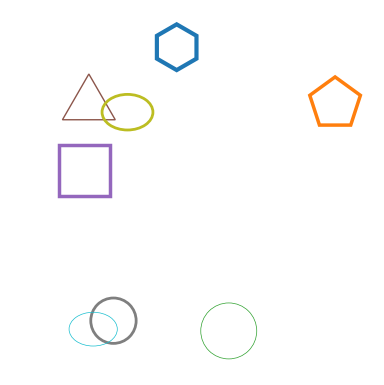[{"shape": "hexagon", "thickness": 3, "radius": 0.3, "center": [0.459, 0.877]}, {"shape": "pentagon", "thickness": 2.5, "radius": 0.35, "center": [0.87, 0.731]}, {"shape": "circle", "thickness": 0.5, "radius": 0.36, "center": [0.594, 0.14]}, {"shape": "square", "thickness": 2.5, "radius": 0.33, "center": [0.22, 0.557]}, {"shape": "triangle", "thickness": 1, "radius": 0.4, "center": [0.231, 0.729]}, {"shape": "circle", "thickness": 2, "radius": 0.29, "center": [0.295, 0.167]}, {"shape": "oval", "thickness": 2, "radius": 0.33, "center": [0.331, 0.709]}, {"shape": "oval", "thickness": 0.5, "radius": 0.31, "center": [0.242, 0.145]}]